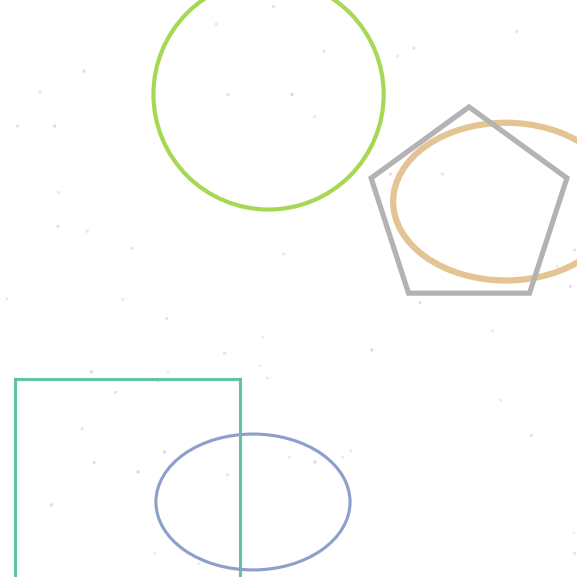[{"shape": "square", "thickness": 1.5, "radius": 0.98, "center": [0.221, 0.148]}, {"shape": "oval", "thickness": 1.5, "radius": 0.84, "center": [0.438, 0.13]}, {"shape": "circle", "thickness": 2, "radius": 1.0, "center": [0.465, 0.836]}, {"shape": "oval", "thickness": 3, "radius": 0.98, "center": [0.876, 0.65]}, {"shape": "pentagon", "thickness": 2.5, "radius": 0.89, "center": [0.812, 0.636]}]